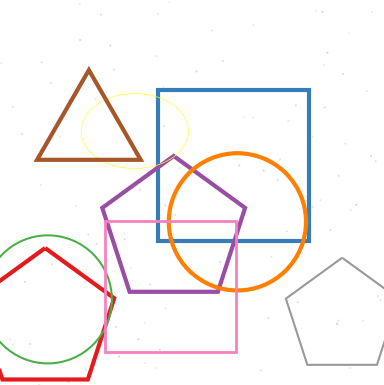[{"shape": "pentagon", "thickness": 3, "radius": 0.94, "center": [0.117, 0.167]}, {"shape": "square", "thickness": 3, "radius": 0.98, "center": [0.607, 0.57]}, {"shape": "circle", "thickness": 1.5, "radius": 0.83, "center": [0.124, 0.222]}, {"shape": "pentagon", "thickness": 3, "radius": 0.98, "center": [0.451, 0.4]}, {"shape": "circle", "thickness": 3, "radius": 0.89, "center": [0.617, 0.424]}, {"shape": "oval", "thickness": 0.5, "radius": 0.7, "center": [0.35, 0.66]}, {"shape": "triangle", "thickness": 3, "radius": 0.78, "center": [0.231, 0.663]}, {"shape": "square", "thickness": 2, "radius": 0.85, "center": [0.443, 0.256]}, {"shape": "pentagon", "thickness": 1.5, "radius": 0.77, "center": [0.889, 0.177]}]